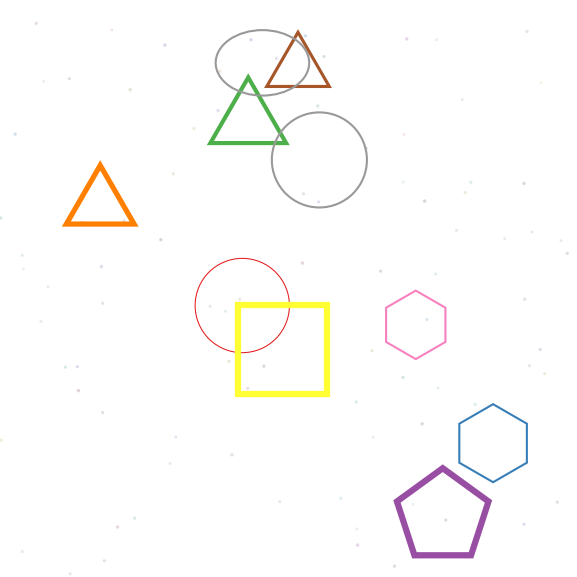[{"shape": "circle", "thickness": 0.5, "radius": 0.41, "center": [0.42, 0.47]}, {"shape": "hexagon", "thickness": 1, "radius": 0.34, "center": [0.854, 0.232]}, {"shape": "triangle", "thickness": 2, "radius": 0.38, "center": [0.43, 0.789]}, {"shape": "pentagon", "thickness": 3, "radius": 0.42, "center": [0.767, 0.105]}, {"shape": "triangle", "thickness": 2.5, "radius": 0.34, "center": [0.174, 0.645]}, {"shape": "square", "thickness": 3, "radius": 0.39, "center": [0.489, 0.394]}, {"shape": "triangle", "thickness": 1.5, "radius": 0.31, "center": [0.516, 0.881]}, {"shape": "hexagon", "thickness": 1, "radius": 0.3, "center": [0.72, 0.437]}, {"shape": "circle", "thickness": 1, "radius": 0.41, "center": [0.553, 0.722]}, {"shape": "oval", "thickness": 1, "radius": 0.4, "center": [0.454, 0.89]}]